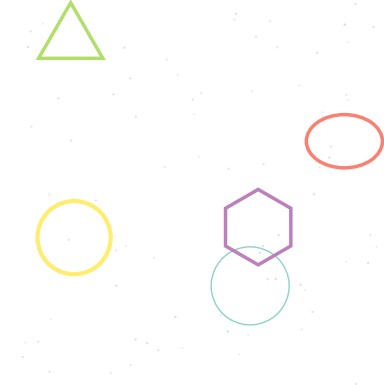[{"shape": "circle", "thickness": 1, "radius": 0.51, "center": [0.65, 0.258]}, {"shape": "oval", "thickness": 2.5, "radius": 0.49, "center": [0.894, 0.633]}, {"shape": "triangle", "thickness": 2.5, "radius": 0.48, "center": [0.184, 0.897]}, {"shape": "hexagon", "thickness": 2.5, "radius": 0.49, "center": [0.671, 0.41]}, {"shape": "circle", "thickness": 3, "radius": 0.48, "center": [0.192, 0.383]}]